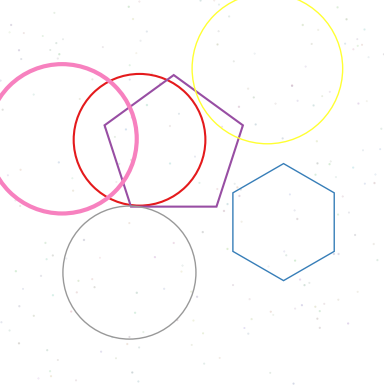[{"shape": "circle", "thickness": 1.5, "radius": 0.86, "center": [0.362, 0.637]}, {"shape": "hexagon", "thickness": 1, "radius": 0.76, "center": [0.737, 0.423]}, {"shape": "pentagon", "thickness": 1.5, "radius": 0.94, "center": [0.451, 0.616]}, {"shape": "circle", "thickness": 1, "radius": 0.98, "center": [0.695, 0.822]}, {"shape": "circle", "thickness": 3, "radius": 0.97, "center": [0.161, 0.639]}, {"shape": "circle", "thickness": 1, "radius": 0.86, "center": [0.336, 0.292]}]